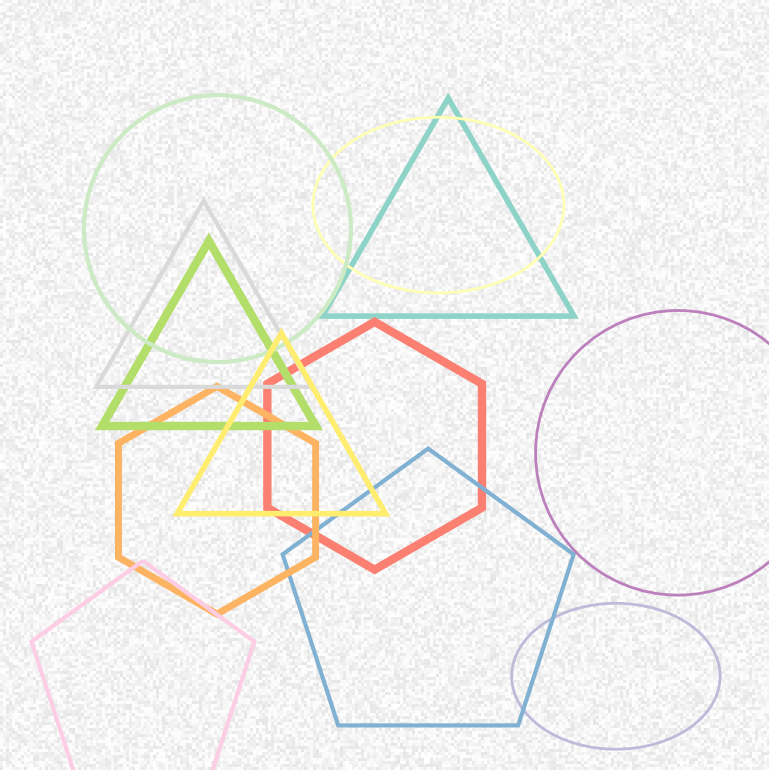[{"shape": "triangle", "thickness": 2, "radius": 0.94, "center": [0.582, 0.684]}, {"shape": "oval", "thickness": 1, "radius": 0.82, "center": [0.569, 0.734]}, {"shape": "oval", "thickness": 1, "radius": 0.68, "center": [0.8, 0.122]}, {"shape": "hexagon", "thickness": 3, "radius": 0.8, "center": [0.487, 0.421]}, {"shape": "pentagon", "thickness": 1.5, "radius": 0.99, "center": [0.556, 0.219]}, {"shape": "hexagon", "thickness": 2.5, "radius": 0.74, "center": [0.282, 0.35]}, {"shape": "triangle", "thickness": 3, "radius": 0.8, "center": [0.271, 0.527]}, {"shape": "pentagon", "thickness": 1.5, "radius": 0.76, "center": [0.186, 0.12]}, {"shape": "triangle", "thickness": 1.5, "radius": 0.81, "center": [0.265, 0.578]}, {"shape": "circle", "thickness": 1, "radius": 0.92, "center": [0.88, 0.412]}, {"shape": "circle", "thickness": 1.5, "radius": 0.87, "center": [0.282, 0.703]}, {"shape": "triangle", "thickness": 2, "radius": 0.78, "center": [0.365, 0.411]}]